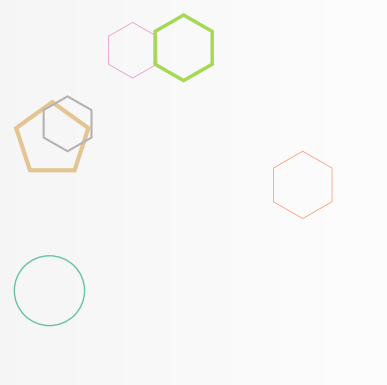[{"shape": "circle", "thickness": 1, "radius": 0.45, "center": [0.128, 0.245]}, {"shape": "hexagon", "thickness": 0.5, "radius": 0.44, "center": [0.781, 0.52]}, {"shape": "hexagon", "thickness": 0.5, "radius": 0.36, "center": [0.342, 0.87]}, {"shape": "hexagon", "thickness": 2.5, "radius": 0.43, "center": [0.474, 0.876]}, {"shape": "pentagon", "thickness": 3, "radius": 0.49, "center": [0.135, 0.637]}, {"shape": "hexagon", "thickness": 1.5, "radius": 0.36, "center": [0.174, 0.678]}]